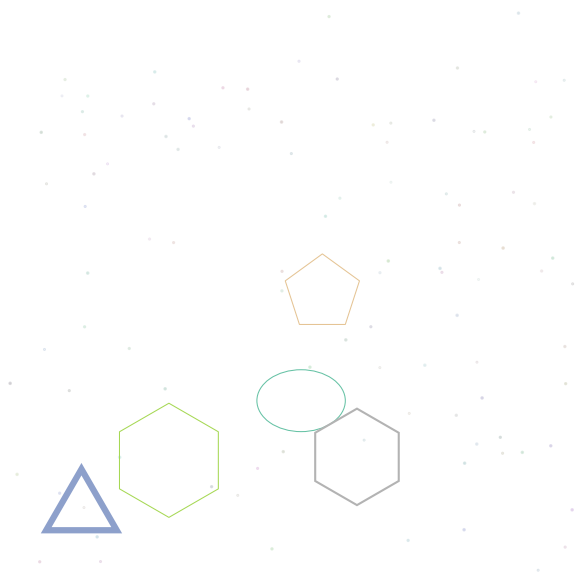[{"shape": "oval", "thickness": 0.5, "radius": 0.38, "center": [0.521, 0.305]}, {"shape": "triangle", "thickness": 3, "radius": 0.35, "center": [0.141, 0.116]}, {"shape": "hexagon", "thickness": 0.5, "radius": 0.49, "center": [0.292, 0.202]}, {"shape": "pentagon", "thickness": 0.5, "radius": 0.34, "center": [0.558, 0.492]}, {"shape": "hexagon", "thickness": 1, "radius": 0.42, "center": [0.618, 0.208]}]